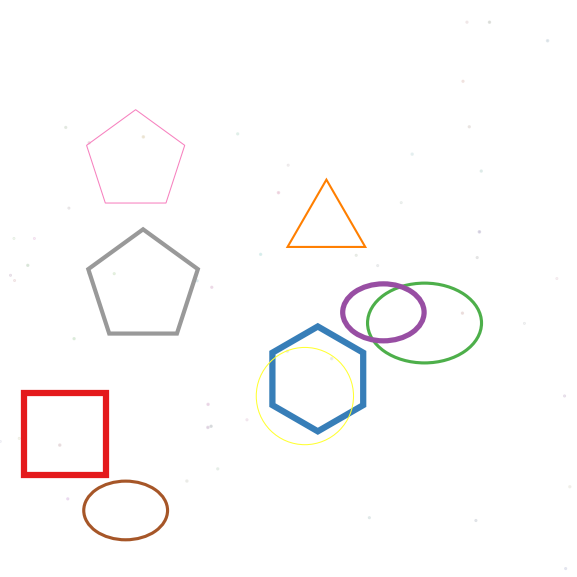[{"shape": "square", "thickness": 3, "radius": 0.36, "center": [0.112, 0.247]}, {"shape": "hexagon", "thickness": 3, "radius": 0.45, "center": [0.55, 0.343]}, {"shape": "oval", "thickness": 1.5, "radius": 0.49, "center": [0.735, 0.44]}, {"shape": "oval", "thickness": 2.5, "radius": 0.35, "center": [0.664, 0.458]}, {"shape": "triangle", "thickness": 1, "radius": 0.39, "center": [0.565, 0.61]}, {"shape": "circle", "thickness": 0.5, "radius": 0.42, "center": [0.528, 0.313]}, {"shape": "oval", "thickness": 1.5, "radius": 0.36, "center": [0.218, 0.115]}, {"shape": "pentagon", "thickness": 0.5, "radius": 0.45, "center": [0.235, 0.72]}, {"shape": "pentagon", "thickness": 2, "radius": 0.5, "center": [0.248, 0.502]}]